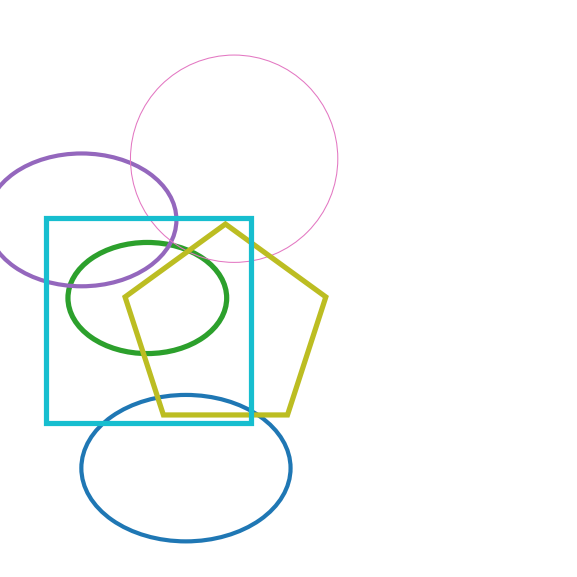[{"shape": "oval", "thickness": 2, "radius": 0.91, "center": [0.322, 0.188]}, {"shape": "oval", "thickness": 2.5, "radius": 0.69, "center": [0.255, 0.483]}, {"shape": "oval", "thickness": 2, "radius": 0.82, "center": [0.141, 0.618]}, {"shape": "circle", "thickness": 0.5, "radius": 0.9, "center": [0.405, 0.724]}, {"shape": "pentagon", "thickness": 2.5, "radius": 0.91, "center": [0.39, 0.428]}, {"shape": "square", "thickness": 2.5, "radius": 0.89, "center": [0.257, 0.444]}]